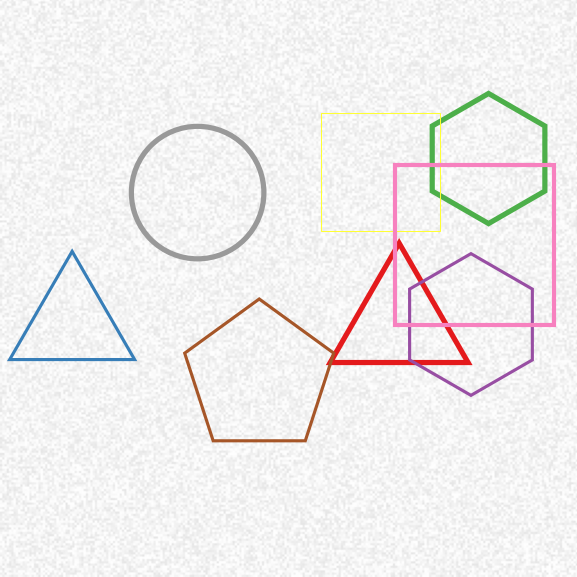[{"shape": "triangle", "thickness": 2.5, "radius": 0.69, "center": [0.691, 0.44]}, {"shape": "triangle", "thickness": 1.5, "radius": 0.62, "center": [0.125, 0.439]}, {"shape": "hexagon", "thickness": 2.5, "radius": 0.56, "center": [0.846, 0.725]}, {"shape": "hexagon", "thickness": 1.5, "radius": 0.61, "center": [0.816, 0.437]}, {"shape": "square", "thickness": 0.5, "radius": 0.51, "center": [0.659, 0.701]}, {"shape": "pentagon", "thickness": 1.5, "radius": 0.68, "center": [0.449, 0.346]}, {"shape": "square", "thickness": 2, "radius": 0.69, "center": [0.822, 0.574]}, {"shape": "circle", "thickness": 2.5, "radius": 0.57, "center": [0.342, 0.666]}]